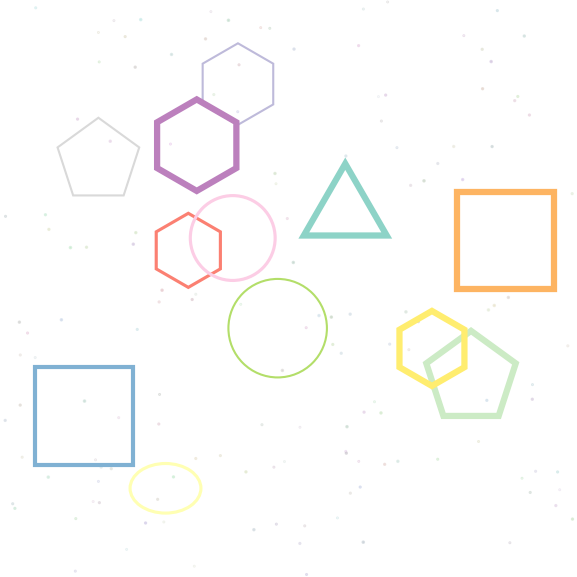[{"shape": "triangle", "thickness": 3, "radius": 0.41, "center": [0.598, 0.633]}, {"shape": "oval", "thickness": 1.5, "radius": 0.31, "center": [0.287, 0.154]}, {"shape": "hexagon", "thickness": 1, "radius": 0.35, "center": [0.412, 0.854]}, {"shape": "hexagon", "thickness": 1.5, "radius": 0.32, "center": [0.326, 0.566]}, {"shape": "square", "thickness": 2, "radius": 0.43, "center": [0.145, 0.279]}, {"shape": "square", "thickness": 3, "radius": 0.42, "center": [0.875, 0.583]}, {"shape": "circle", "thickness": 1, "radius": 0.43, "center": [0.481, 0.431]}, {"shape": "circle", "thickness": 1.5, "radius": 0.37, "center": [0.403, 0.587]}, {"shape": "pentagon", "thickness": 1, "radius": 0.37, "center": [0.17, 0.721]}, {"shape": "hexagon", "thickness": 3, "radius": 0.4, "center": [0.341, 0.748]}, {"shape": "pentagon", "thickness": 3, "radius": 0.41, "center": [0.816, 0.345]}, {"shape": "hexagon", "thickness": 3, "radius": 0.32, "center": [0.748, 0.396]}]